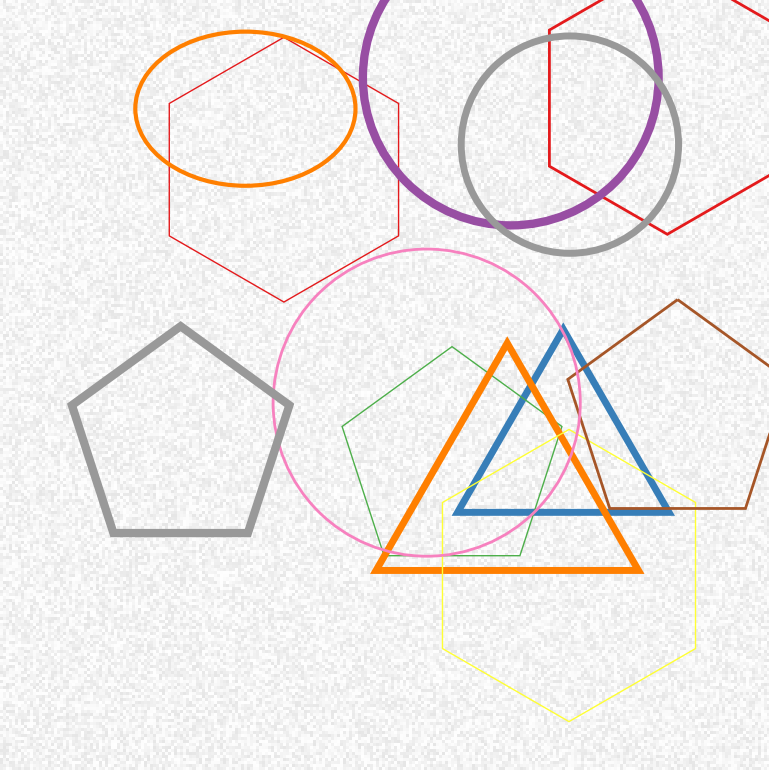[{"shape": "hexagon", "thickness": 0.5, "radius": 0.86, "center": [0.369, 0.78]}, {"shape": "hexagon", "thickness": 1, "radius": 0.88, "center": [0.867, 0.873]}, {"shape": "triangle", "thickness": 2.5, "radius": 0.79, "center": [0.732, 0.414]}, {"shape": "pentagon", "thickness": 0.5, "radius": 0.75, "center": [0.587, 0.4]}, {"shape": "circle", "thickness": 3, "radius": 0.96, "center": [0.663, 0.899]}, {"shape": "oval", "thickness": 1.5, "radius": 0.71, "center": [0.319, 0.859]}, {"shape": "triangle", "thickness": 2.5, "radius": 0.98, "center": [0.659, 0.358]}, {"shape": "hexagon", "thickness": 0.5, "radius": 0.95, "center": [0.739, 0.253]}, {"shape": "pentagon", "thickness": 1, "radius": 0.75, "center": [0.88, 0.461]}, {"shape": "circle", "thickness": 1, "radius": 1.0, "center": [0.554, 0.477]}, {"shape": "circle", "thickness": 2.5, "radius": 0.71, "center": [0.74, 0.812]}, {"shape": "pentagon", "thickness": 3, "radius": 0.74, "center": [0.235, 0.428]}]